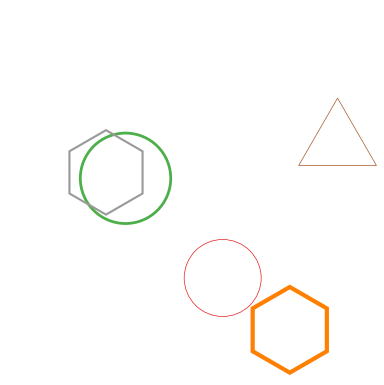[{"shape": "circle", "thickness": 0.5, "radius": 0.5, "center": [0.578, 0.278]}, {"shape": "circle", "thickness": 2, "radius": 0.59, "center": [0.326, 0.537]}, {"shape": "hexagon", "thickness": 3, "radius": 0.56, "center": [0.753, 0.143]}, {"shape": "triangle", "thickness": 0.5, "radius": 0.58, "center": [0.877, 0.628]}, {"shape": "hexagon", "thickness": 1.5, "radius": 0.55, "center": [0.275, 0.552]}]